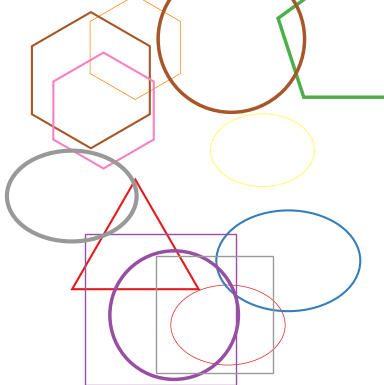[{"shape": "oval", "thickness": 0.5, "radius": 0.74, "center": [0.592, 0.156]}, {"shape": "triangle", "thickness": 1.5, "radius": 0.95, "center": [0.352, 0.344]}, {"shape": "oval", "thickness": 1.5, "radius": 0.93, "center": [0.749, 0.323]}, {"shape": "pentagon", "thickness": 2.5, "radius": 0.92, "center": [0.897, 0.896]}, {"shape": "square", "thickness": 1, "radius": 0.98, "center": [0.417, 0.195]}, {"shape": "circle", "thickness": 2.5, "radius": 0.83, "center": [0.452, 0.182]}, {"shape": "hexagon", "thickness": 0.5, "radius": 0.68, "center": [0.351, 0.877]}, {"shape": "oval", "thickness": 0.5, "radius": 0.67, "center": [0.682, 0.61]}, {"shape": "hexagon", "thickness": 1.5, "radius": 0.88, "center": [0.236, 0.792]}, {"shape": "circle", "thickness": 2.5, "radius": 0.95, "center": [0.601, 0.898]}, {"shape": "hexagon", "thickness": 1.5, "radius": 0.75, "center": [0.269, 0.713]}, {"shape": "oval", "thickness": 3, "radius": 0.84, "center": [0.186, 0.491]}, {"shape": "square", "thickness": 1, "radius": 0.76, "center": [0.557, 0.184]}]